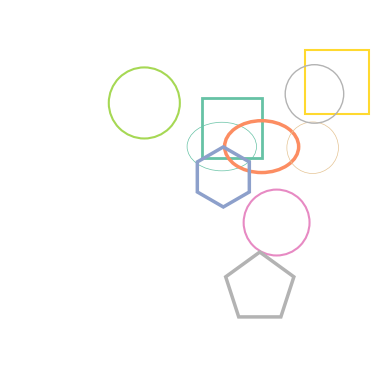[{"shape": "oval", "thickness": 0.5, "radius": 0.45, "center": [0.576, 0.619]}, {"shape": "square", "thickness": 2, "radius": 0.39, "center": [0.602, 0.669]}, {"shape": "oval", "thickness": 2.5, "radius": 0.48, "center": [0.68, 0.619]}, {"shape": "hexagon", "thickness": 2.5, "radius": 0.39, "center": [0.58, 0.54]}, {"shape": "circle", "thickness": 1.5, "radius": 0.43, "center": [0.718, 0.422]}, {"shape": "circle", "thickness": 1.5, "radius": 0.46, "center": [0.375, 0.733]}, {"shape": "square", "thickness": 1.5, "radius": 0.41, "center": [0.875, 0.787]}, {"shape": "circle", "thickness": 0.5, "radius": 0.33, "center": [0.812, 0.616]}, {"shape": "pentagon", "thickness": 2.5, "radius": 0.47, "center": [0.675, 0.252]}, {"shape": "circle", "thickness": 1, "radius": 0.38, "center": [0.817, 0.756]}]